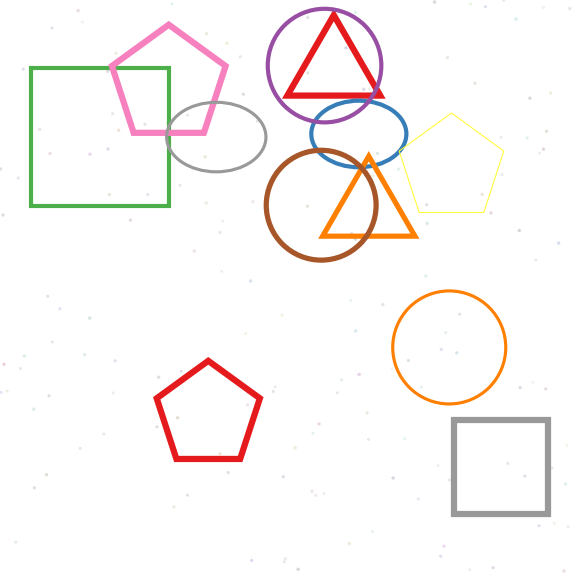[{"shape": "pentagon", "thickness": 3, "radius": 0.47, "center": [0.361, 0.28]}, {"shape": "triangle", "thickness": 3, "radius": 0.46, "center": [0.578, 0.88]}, {"shape": "oval", "thickness": 2, "radius": 0.41, "center": [0.621, 0.767]}, {"shape": "square", "thickness": 2, "radius": 0.6, "center": [0.173, 0.762]}, {"shape": "circle", "thickness": 2, "radius": 0.49, "center": [0.562, 0.886]}, {"shape": "circle", "thickness": 1.5, "radius": 0.49, "center": [0.778, 0.398]}, {"shape": "triangle", "thickness": 2.5, "radius": 0.46, "center": [0.639, 0.636]}, {"shape": "pentagon", "thickness": 0.5, "radius": 0.48, "center": [0.782, 0.708]}, {"shape": "circle", "thickness": 2.5, "radius": 0.48, "center": [0.556, 0.644]}, {"shape": "pentagon", "thickness": 3, "radius": 0.52, "center": [0.292, 0.853]}, {"shape": "square", "thickness": 3, "radius": 0.41, "center": [0.868, 0.191]}, {"shape": "oval", "thickness": 1.5, "radius": 0.43, "center": [0.375, 0.762]}]